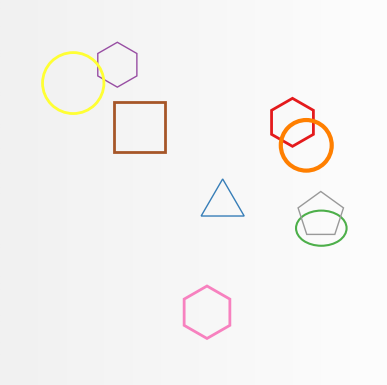[{"shape": "hexagon", "thickness": 2, "radius": 0.31, "center": [0.755, 0.682]}, {"shape": "triangle", "thickness": 1, "radius": 0.32, "center": [0.575, 0.471]}, {"shape": "oval", "thickness": 1.5, "radius": 0.33, "center": [0.829, 0.407]}, {"shape": "hexagon", "thickness": 1, "radius": 0.29, "center": [0.303, 0.832]}, {"shape": "circle", "thickness": 3, "radius": 0.33, "center": [0.79, 0.623]}, {"shape": "circle", "thickness": 2, "radius": 0.4, "center": [0.189, 0.784]}, {"shape": "square", "thickness": 2, "radius": 0.33, "center": [0.36, 0.67]}, {"shape": "hexagon", "thickness": 2, "radius": 0.34, "center": [0.534, 0.189]}, {"shape": "pentagon", "thickness": 1, "radius": 0.31, "center": [0.828, 0.441]}]